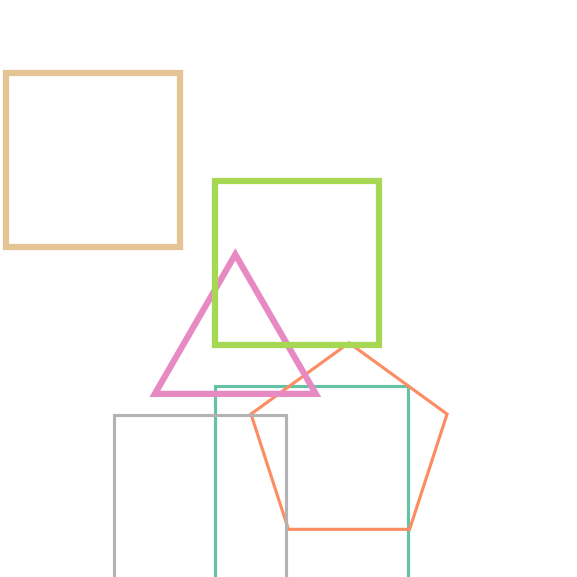[{"shape": "square", "thickness": 1.5, "radius": 0.83, "center": [0.539, 0.164]}, {"shape": "pentagon", "thickness": 1.5, "radius": 0.89, "center": [0.604, 0.227]}, {"shape": "triangle", "thickness": 3, "radius": 0.8, "center": [0.407, 0.398]}, {"shape": "square", "thickness": 3, "radius": 0.71, "center": [0.515, 0.544]}, {"shape": "square", "thickness": 3, "radius": 0.75, "center": [0.161, 0.722]}, {"shape": "square", "thickness": 1.5, "radius": 0.74, "center": [0.346, 0.132]}]